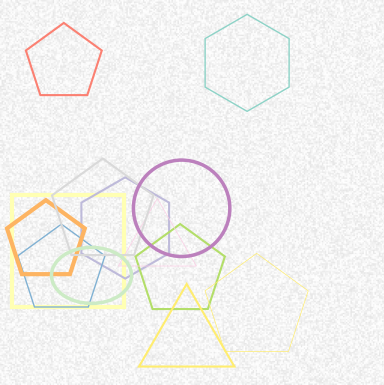[{"shape": "hexagon", "thickness": 1, "radius": 0.63, "center": [0.642, 0.837]}, {"shape": "square", "thickness": 3, "radius": 0.73, "center": [0.177, 0.348]}, {"shape": "hexagon", "thickness": 1.5, "radius": 0.66, "center": [0.325, 0.408]}, {"shape": "pentagon", "thickness": 1.5, "radius": 0.52, "center": [0.166, 0.837]}, {"shape": "pentagon", "thickness": 1, "radius": 0.59, "center": [0.159, 0.299]}, {"shape": "pentagon", "thickness": 3, "radius": 0.53, "center": [0.119, 0.374]}, {"shape": "pentagon", "thickness": 1.5, "radius": 0.61, "center": [0.468, 0.296]}, {"shape": "triangle", "thickness": 0.5, "radius": 0.59, "center": [0.409, 0.368]}, {"shape": "pentagon", "thickness": 1.5, "radius": 0.69, "center": [0.267, 0.45]}, {"shape": "circle", "thickness": 2.5, "radius": 0.63, "center": [0.472, 0.459]}, {"shape": "oval", "thickness": 2.5, "radius": 0.52, "center": [0.238, 0.285]}, {"shape": "pentagon", "thickness": 0.5, "radius": 0.7, "center": [0.667, 0.201]}, {"shape": "triangle", "thickness": 1.5, "radius": 0.72, "center": [0.485, 0.119]}]